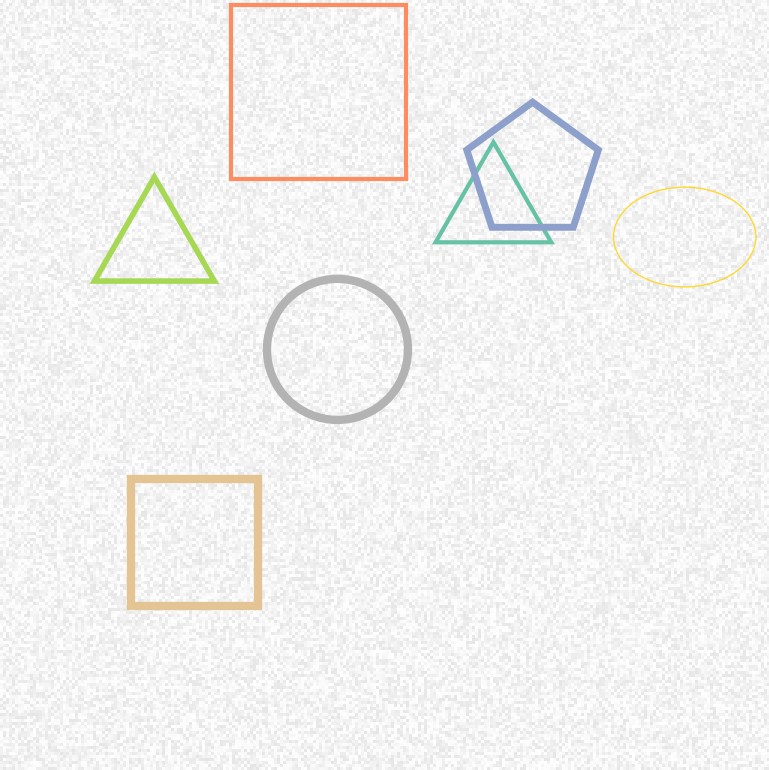[{"shape": "triangle", "thickness": 1.5, "radius": 0.43, "center": [0.641, 0.729]}, {"shape": "square", "thickness": 1.5, "radius": 0.57, "center": [0.414, 0.881]}, {"shape": "pentagon", "thickness": 2.5, "radius": 0.45, "center": [0.692, 0.777]}, {"shape": "triangle", "thickness": 2, "radius": 0.45, "center": [0.201, 0.68]}, {"shape": "oval", "thickness": 0.5, "radius": 0.46, "center": [0.889, 0.692]}, {"shape": "square", "thickness": 3, "radius": 0.41, "center": [0.252, 0.296]}, {"shape": "circle", "thickness": 3, "radius": 0.46, "center": [0.438, 0.546]}]